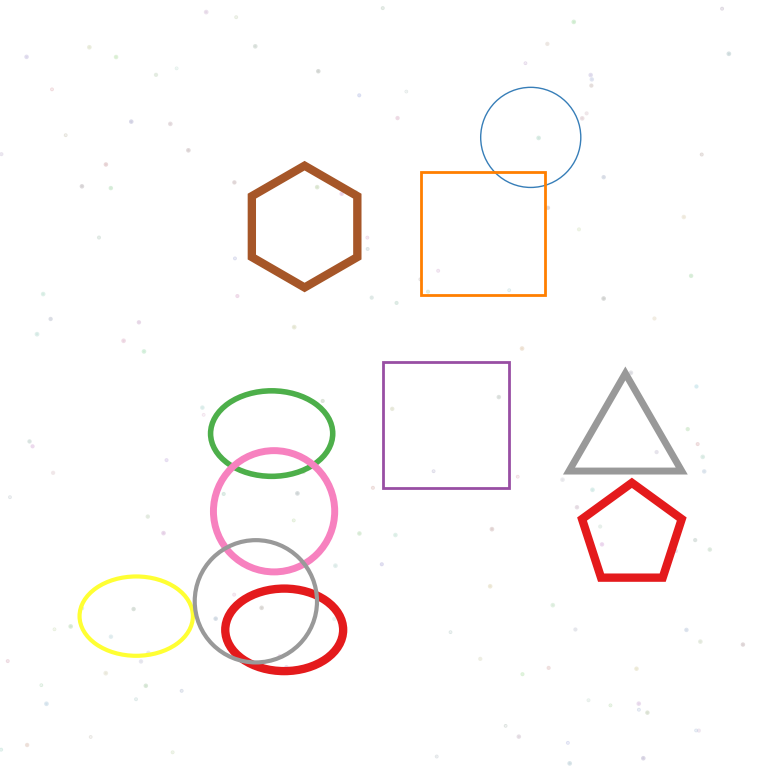[{"shape": "oval", "thickness": 3, "radius": 0.38, "center": [0.369, 0.182]}, {"shape": "pentagon", "thickness": 3, "radius": 0.34, "center": [0.821, 0.305]}, {"shape": "circle", "thickness": 0.5, "radius": 0.33, "center": [0.689, 0.822]}, {"shape": "oval", "thickness": 2, "radius": 0.4, "center": [0.353, 0.437]}, {"shape": "square", "thickness": 1, "radius": 0.41, "center": [0.579, 0.449]}, {"shape": "square", "thickness": 1, "radius": 0.4, "center": [0.627, 0.697]}, {"shape": "oval", "thickness": 1.5, "radius": 0.37, "center": [0.177, 0.2]}, {"shape": "hexagon", "thickness": 3, "radius": 0.4, "center": [0.396, 0.706]}, {"shape": "circle", "thickness": 2.5, "radius": 0.39, "center": [0.356, 0.336]}, {"shape": "triangle", "thickness": 2.5, "radius": 0.42, "center": [0.812, 0.431]}, {"shape": "circle", "thickness": 1.5, "radius": 0.4, "center": [0.332, 0.219]}]